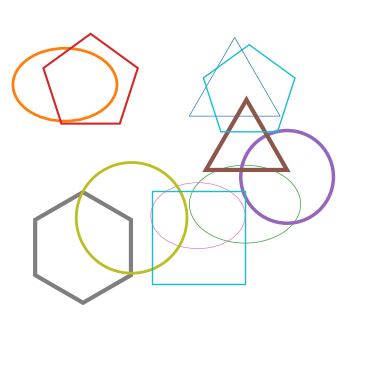[{"shape": "triangle", "thickness": 0.5, "radius": 0.68, "center": [0.61, 0.766]}, {"shape": "oval", "thickness": 2, "radius": 0.68, "center": [0.169, 0.78]}, {"shape": "oval", "thickness": 0.5, "radius": 0.72, "center": [0.636, 0.47]}, {"shape": "pentagon", "thickness": 1.5, "radius": 0.64, "center": [0.235, 0.783]}, {"shape": "circle", "thickness": 2.5, "radius": 0.6, "center": [0.746, 0.541]}, {"shape": "triangle", "thickness": 3, "radius": 0.61, "center": [0.64, 0.619]}, {"shape": "oval", "thickness": 0.5, "radius": 0.61, "center": [0.514, 0.44]}, {"shape": "hexagon", "thickness": 3, "radius": 0.72, "center": [0.216, 0.357]}, {"shape": "circle", "thickness": 2, "radius": 0.72, "center": [0.342, 0.434]}, {"shape": "square", "thickness": 1, "radius": 0.6, "center": [0.516, 0.384]}, {"shape": "pentagon", "thickness": 1, "radius": 0.63, "center": [0.647, 0.759]}]